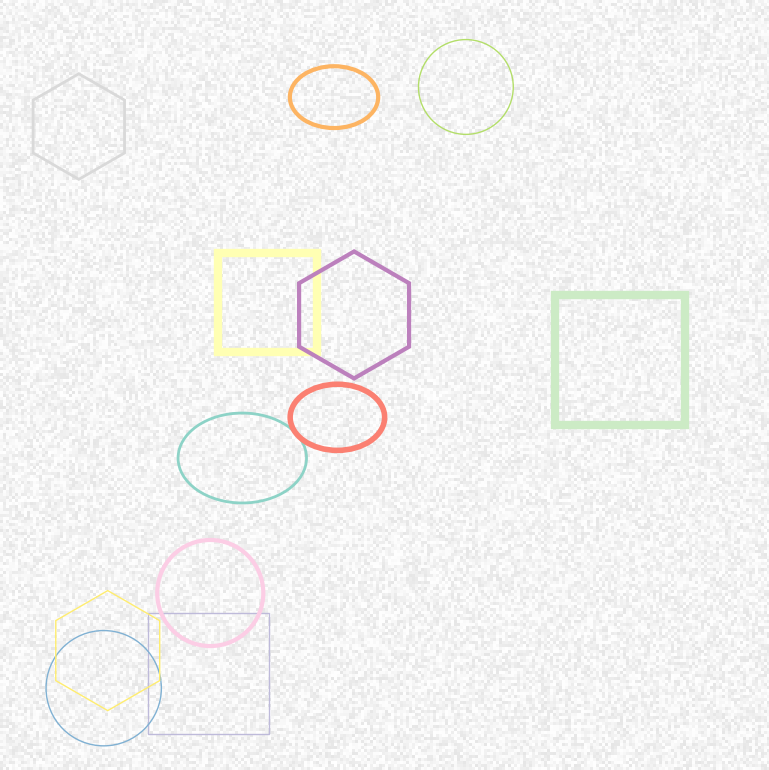[{"shape": "oval", "thickness": 1, "radius": 0.42, "center": [0.315, 0.405]}, {"shape": "square", "thickness": 3, "radius": 0.32, "center": [0.347, 0.607]}, {"shape": "square", "thickness": 0.5, "radius": 0.39, "center": [0.271, 0.125]}, {"shape": "oval", "thickness": 2, "radius": 0.31, "center": [0.438, 0.458]}, {"shape": "circle", "thickness": 0.5, "radius": 0.37, "center": [0.135, 0.106]}, {"shape": "oval", "thickness": 1.5, "radius": 0.29, "center": [0.434, 0.874]}, {"shape": "circle", "thickness": 0.5, "radius": 0.31, "center": [0.605, 0.887]}, {"shape": "circle", "thickness": 1.5, "radius": 0.34, "center": [0.273, 0.23]}, {"shape": "hexagon", "thickness": 1, "radius": 0.34, "center": [0.102, 0.836]}, {"shape": "hexagon", "thickness": 1.5, "radius": 0.41, "center": [0.46, 0.591]}, {"shape": "square", "thickness": 3, "radius": 0.42, "center": [0.805, 0.533]}, {"shape": "hexagon", "thickness": 0.5, "radius": 0.39, "center": [0.14, 0.155]}]